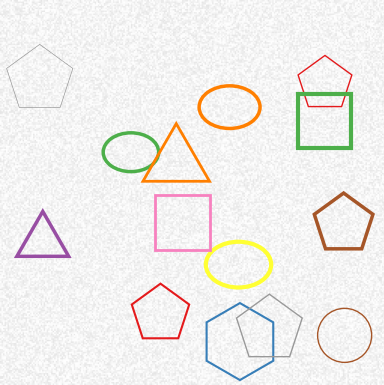[{"shape": "pentagon", "thickness": 1, "radius": 0.37, "center": [0.844, 0.783]}, {"shape": "pentagon", "thickness": 1.5, "radius": 0.39, "center": [0.417, 0.185]}, {"shape": "hexagon", "thickness": 1.5, "radius": 0.5, "center": [0.623, 0.113]}, {"shape": "oval", "thickness": 2.5, "radius": 0.36, "center": [0.34, 0.605]}, {"shape": "square", "thickness": 3, "radius": 0.35, "center": [0.842, 0.686]}, {"shape": "triangle", "thickness": 2.5, "radius": 0.39, "center": [0.111, 0.373]}, {"shape": "triangle", "thickness": 2, "radius": 0.5, "center": [0.458, 0.579]}, {"shape": "oval", "thickness": 2.5, "radius": 0.4, "center": [0.596, 0.722]}, {"shape": "oval", "thickness": 3, "radius": 0.42, "center": [0.619, 0.313]}, {"shape": "pentagon", "thickness": 2.5, "radius": 0.4, "center": [0.893, 0.418]}, {"shape": "circle", "thickness": 1, "radius": 0.35, "center": [0.895, 0.129]}, {"shape": "square", "thickness": 2, "radius": 0.36, "center": [0.474, 0.421]}, {"shape": "pentagon", "thickness": 0.5, "radius": 0.45, "center": [0.103, 0.794]}, {"shape": "pentagon", "thickness": 1, "radius": 0.45, "center": [0.7, 0.146]}]